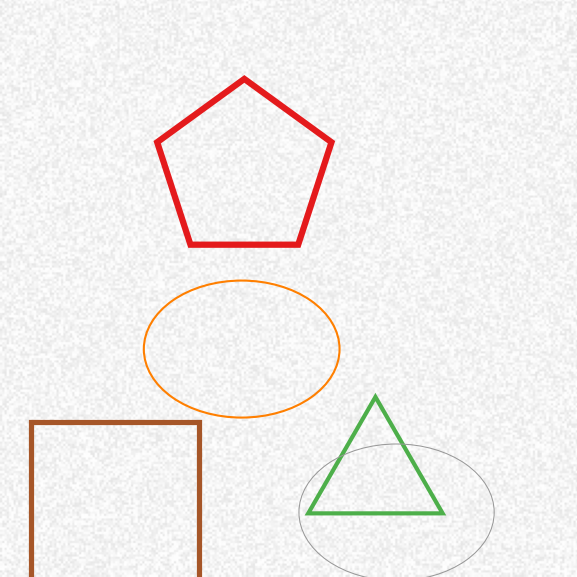[{"shape": "pentagon", "thickness": 3, "radius": 0.79, "center": [0.423, 0.704]}, {"shape": "triangle", "thickness": 2, "radius": 0.67, "center": [0.65, 0.177]}, {"shape": "oval", "thickness": 1, "radius": 0.85, "center": [0.418, 0.395]}, {"shape": "square", "thickness": 2.5, "radius": 0.73, "center": [0.199, 0.123]}, {"shape": "oval", "thickness": 0.5, "radius": 0.85, "center": [0.687, 0.112]}]